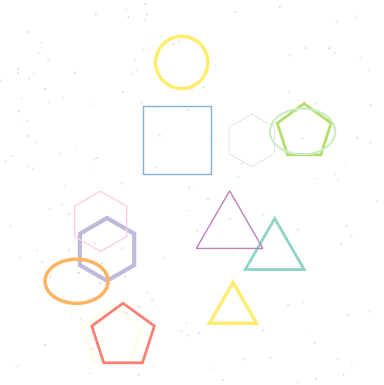[{"shape": "triangle", "thickness": 2, "radius": 0.44, "center": [0.714, 0.344]}, {"shape": "pentagon", "thickness": 0.5, "radius": 0.4, "center": [0.291, 0.124]}, {"shape": "hexagon", "thickness": 3, "radius": 0.41, "center": [0.278, 0.352]}, {"shape": "pentagon", "thickness": 2, "radius": 0.43, "center": [0.32, 0.127]}, {"shape": "square", "thickness": 1, "radius": 0.44, "center": [0.46, 0.636]}, {"shape": "oval", "thickness": 2.5, "radius": 0.41, "center": [0.199, 0.269]}, {"shape": "pentagon", "thickness": 2, "radius": 0.37, "center": [0.79, 0.657]}, {"shape": "hexagon", "thickness": 1, "radius": 0.39, "center": [0.261, 0.425]}, {"shape": "hexagon", "thickness": 0.5, "radius": 0.34, "center": [0.654, 0.635]}, {"shape": "triangle", "thickness": 1, "radius": 0.5, "center": [0.596, 0.405]}, {"shape": "oval", "thickness": 1.5, "radius": 0.42, "center": [0.786, 0.658]}, {"shape": "circle", "thickness": 2.5, "radius": 0.34, "center": [0.472, 0.838]}, {"shape": "triangle", "thickness": 2.5, "radius": 0.35, "center": [0.605, 0.196]}]